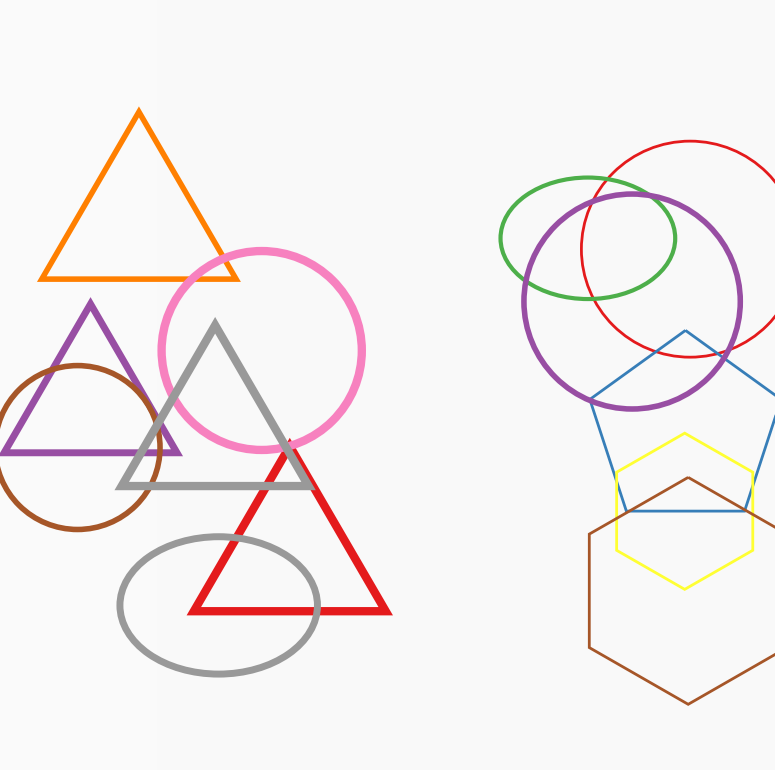[{"shape": "triangle", "thickness": 3, "radius": 0.71, "center": [0.374, 0.278]}, {"shape": "circle", "thickness": 1, "radius": 0.7, "center": [0.89, 0.676]}, {"shape": "pentagon", "thickness": 1, "radius": 0.65, "center": [0.884, 0.441]}, {"shape": "oval", "thickness": 1.5, "radius": 0.56, "center": [0.759, 0.691]}, {"shape": "triangle", "thickness": 2.5, "radius": 0.64, "center": [0.117, 0.476]}, {"shape": "circle", "thickness": 2, "radius": 0.7, "center": [0.816, 0.608]}, {"shape": "triangle", "thickness": 2, "radius": 0.72, "center": [0.179, 0.71]}, {"shape": "hexagon", "thickness": 1, "radius": 0.51, "center": [0.884, 0.336]}, {"shape": "circle", "thickness": 2, "radius": 0.53, "center": [0.1, 0.419]}, {"shape": "hexagon", "thickness": 1, "radius": 0.74, "center": [0.888, 0.233]}, {"shape": "circle", "thickness": 3, "radius": 0.65, "center": [0.338, 0.545]}, {"shape": "triangle", "thickness": 3, "radius": 0.7, "center": [0.278, 0.438]}, {"shape": "oval", "thickness": 2.5, "radius": 0.64, "center": [0.282, 0.214]}]